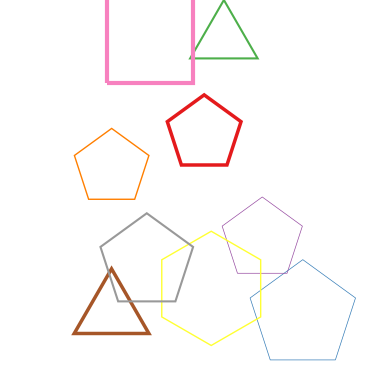[{"shape": "pentagon", "thickness": 2.5, "radius": 0.5, "center": [0.53, 0.653]}, {"shape": "pentagon", "thickness": 0.5, "radius": 0.72, "center": [0.787, 0.182]}, {"shape": "triangle", "thickness": 1.5, "radius": 0.51, "center": [0.582, 0.899]}, {"shape": "pentagon", "thickness": 0.5, "radius": 0.55, "center": [0.681, 0.379]}, {"shape": "pentagon", "thickness": 1, "radius": 0.51, "center": [0.29, 0.565]}, {"shape": "hexagon", "thickness": 1, "radius": 0.74, "center": [0.549, 0.251]}, {"shape": "triangle", "thickness": 2.5, "radius": 0.56, "center": [0.29, 0.19]}, {"shape": "square", "thickness": 3, "radius": 0.56, "center": [0.39, 0.895]}, {"shape": "pentagon", "thickness": 1.5, "radius": 0.63, "center": [0.381, 0.32]}]